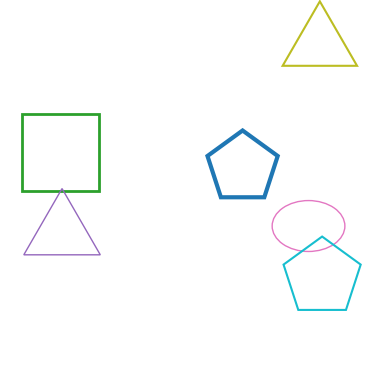[{"shape": "pentagon", "thickness": 3, "radius": 0.48, "center": [0.63, 0.565]}, {"shape": "square", "thickness": 2, "radius": 0.5, "center": [0.158, 0.604]}, {"shape": "triangle", "thickness": 1, "radius": 0.57, "center": [0.161, 0.396]}, {"shape": "oval", "thickness": 1, "radius": 0.47, "center": [0.801, 0.413]}, {"shape": "triangle", "thickness": 1.5, "radius": 0.56, "center": [0.831, 0.885]}, {"shape": "pentagon", "thickness": 1.5, "radius": 0.53, "center": [0.837, 0.28]}]